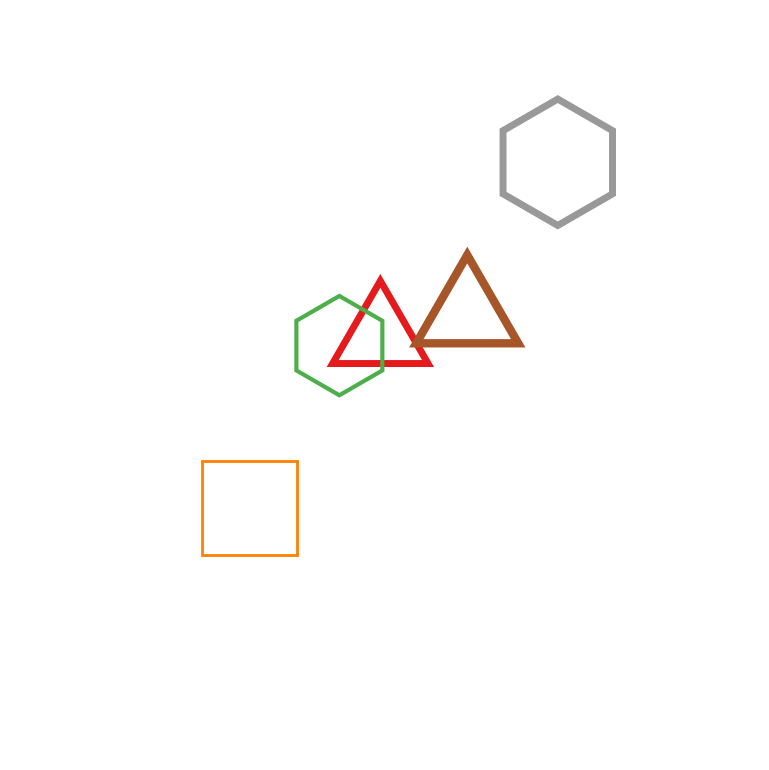[{"shape": "triangle", "thickness": 2.5, "radius": 0.36, "center": [0.494, 0.564]}, {"shape": "hexagon", "thickness": 1.5, "radius": 0.32, "center": [0.441, 0.551]}, {"shape": "square", "thickness": 1, "radius": 0.31, "center": [0.324, 0.34]}, {"shape": "triangle", "thickness": 3, "radius": 0.38, "center": [0.607, 0.592]}, {"shape": "hexagon", "thickness": 2.5, "radius": 0.41, "center": [0.724, 0.789]}]